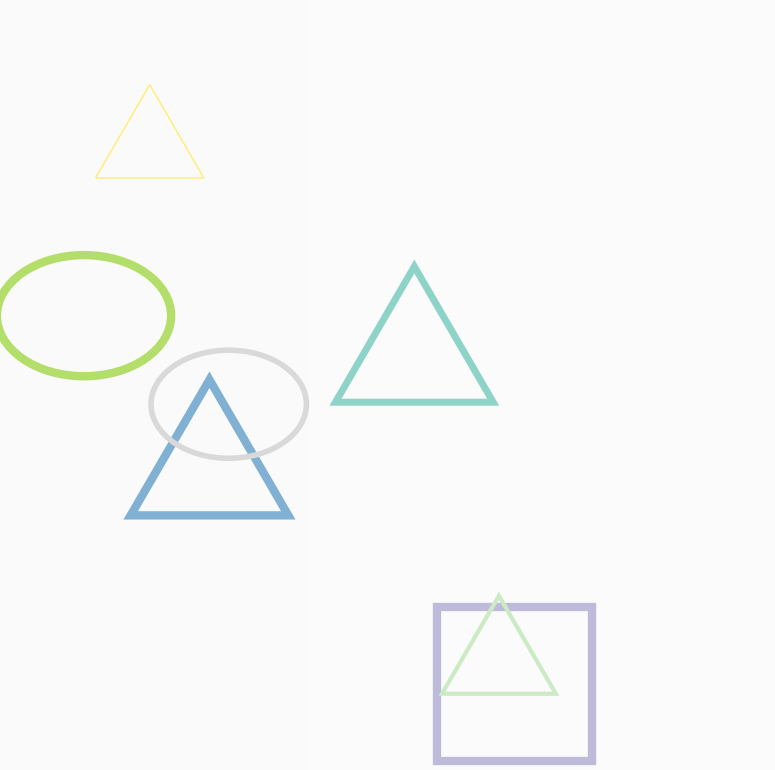[{"shape": "triangle", "thickness": 2.5, "radius": 0.59, "center": [0.535, 0.536]}, {"shape": "square", "thickness": 3, "radius": 0.5, "center": [0.664, 0.112]}, {"shape": "triangle", "thickness": 3, "radius": 0.59, "center": [0.27, 0.389]}, {"shape": "oval", "thickness": 3, "radius": 0.56, "center": [0.108, 0.59]}, {"shape": "oval", "thickness": 2, "radius": 0.5, "center": [0.295, 0.475]}, {"shape": "triangle", "thickness": 1.5, "radius": 0.42, "center": [0.644, 0.141]}, {"shape": "triangle", "thickness": 0.5, "radius": 0.4, "center": [0.193, 0.809]}]